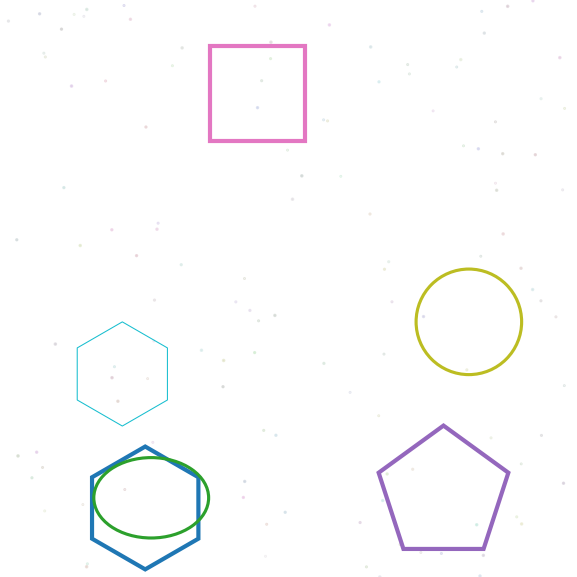[{"shape": "hexagon", "thickness": 2, "radius": 0.53, "center": [0.251, 0.12]}, {"shape": "oval", "thickness": 1.5, "radius": 0.5, "center": [0.262, 0.137]}, {"shape": "pentagon", "thickness": 2, "radius": 0.59, "center": [0.768, 0.144]}, {"shape": "square", "thickness": 2, "radius": 0.41, "center": [0.446, 0.837]}, {"shape": "circle", "thickness": 1.5, "radius": 0.46, "center": [0.812, 0.442]}, {"shape": "hexagon", "thickness": 0.5, "radius": 0.45, "center": [0.212, 0.352]}]